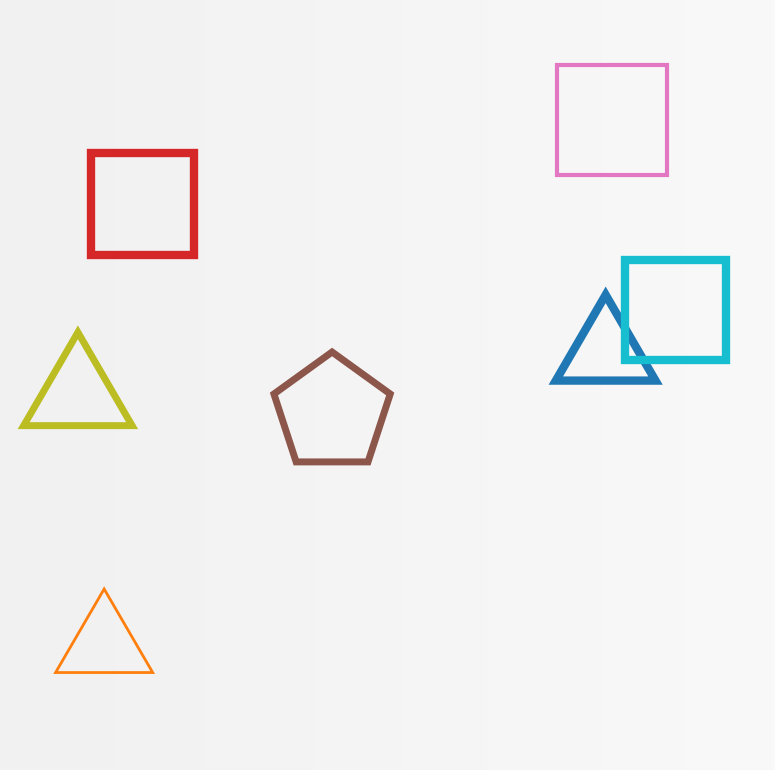[{"shape": "triangle", "thickness": 3, "radius": 0.37, "center": [0.781, 0.543]}, {"shape": "triangle", "thickness": 1, "radius": 0.36, "center": [0.134, 0.163]}, {"shape": "square", "thickness": 3, "radius": 0.33, "center": [0.184, 0.735]}, {"shape": "pentagon", "thickness": 2.5, "radius": 0.39, "center": [0.428, 0.464]}, {"shape": "square", "thickness": 1.5, "radius": 0.36, "center": [0.789, 0.844]}, {"shape": "triangle", "thickness": 2.5, "radius": 0.4, "center": [0.101, 0.488]}, {"shape": "square", "thickness": 3, "radius": 0.33, "center": [0.871, 0.598]}]